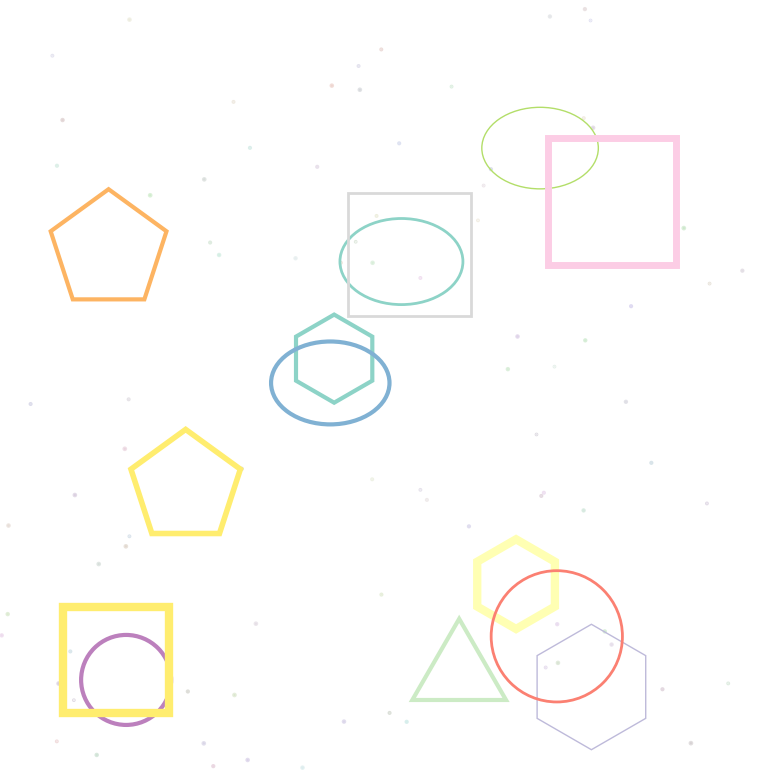[{"shape": "oval", "thickness": 1, "radius": 0.4, "center": [0.521, 0.66]}, {"shape": "hexagon", "thickness": 1.5, "radius": 0.29, "center": [0.434, 0.534]}, {"shape": "hexagon", "thickness": 3, "radius": 0.29, "center": [0.67, 0.241]}, {"shape": "hexagon", "thickness": 0.5, "radius": 0.41, "center": [0.768, 0.108]}, {"shape": "circle", "thickness": 1, "radius": 0.43, "center": [0.723, 0.174]}, {"shape": "oval", "thickness": 1.5, "radius": 0.38, "center": [0.429, 0.503]}, {"shape": "pentagon", "thickness": 1.5, "radius": 0.4, "center": [0.141, 0.675]}, {"shape": "oval", "thickness": 0.5, "radius": 0.38, "center": [0.701, 0.808]}, {"shape": "square", "thickness": 2.5, "radius": 0.41, "center": [0.795, 0.738]}, {"shape": "square", "thickness": 1, "radius": 0.4, "center": [0.532, 0.67]}, {"shape": "circle", "thickness": 1.5, "radius": 0.29, "center": [0.164, 0.117]}, {"shape": "triangle", "thickness": 1.5, "radius": 0.35, "center": [0.596, 0.126]}, {"shape": "square", "thickness": 3, "radius": 0.35, "center": [0.151, 0.143]}, {"shape": "pentagon", "thickness": 2, "radius": 0.37, "center": [0.241, 0.368]}]